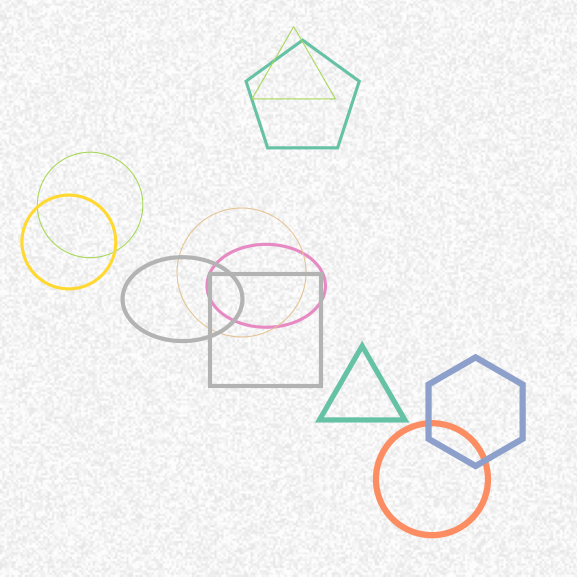[{"shape": "pentagon", "thickness": 1.5, "radius": 0.52, "center": [0.524, 0.827]}, {"shape": "triangle", "thickness": 2.5, "radius": 0.43, "center": [0.627, 0.315]}, {"shape": "circle", "thickness": 3, "radius": 0.48, "center": [0.748, 0.169]}, {"shape": "hexagon", "thickness": 3, "radius": 0.47, "center": [0.824, 0.286]}, {"shape": "oval", "thickness": 1.5, "radius": 0.51, "center": [0.461, 0.504]}, {"shape": "triangle", "thickness": 0.5, "radius": 0.42, "center": [0.509, 0.87]}, {"shape": "circle", "thickness": 0.5, "radius": 0.46, "center": [0.156, 0.644]}, {"shape": "circle", "thickness": 1.5, "radius": 0.41, "center": [0.119, 0.58]}, {"shape": "circle", "thickness": 0.5, "radius": 0.56, "center": [0.418, 0.527]}, {"shape": "oval", "thickness": 2, "radius": 0.52, "center": [0.316, 0.481]}, {"shape": "square", "thickness": 2, "radius": 0.48, "center": [0.46, 0.428]}]